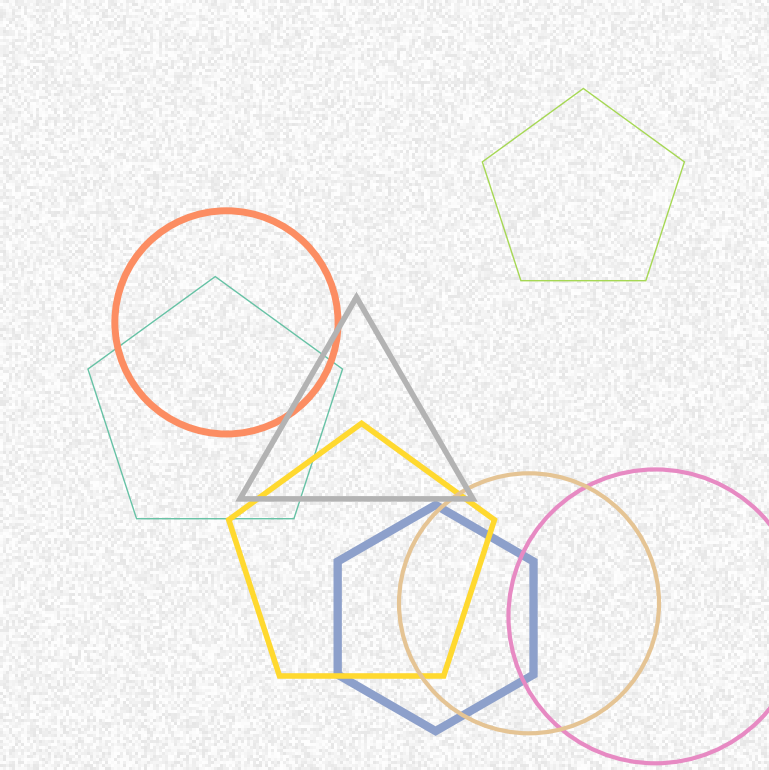[{"shape": "pentagon", "thickness": 0.5, "radius": 0.87, "center": [0.28, 0.467]}, {"shape": "circle", "thickness": 2.5, "radius": 0.72, "center": [0.294, 0.581]}, {"shape": "hexagon", "thickness": 3, "radius": 0.73, "center": [0.566, 0.197]}, {"shape": "circle", "thickness": 1.5, "radius": 0.95, "center": [0.851, 0.2]}, {"shape": "pentagon", "thickness": 0.5, "radius": 0.69, "center": [0.758, 0.747]}, {"shape": "pentagon", "thickness": 2, "radius": 0.91, "center": [0.47, 0.269]}, {"shape": "circle", "thickness": 1.5, "radius": 0.84, "center": [0.687, 0.216]}, {"shape": "triangle", "thickness": 2, "radius": 0.87, "center": [0.463, 0.439]}]